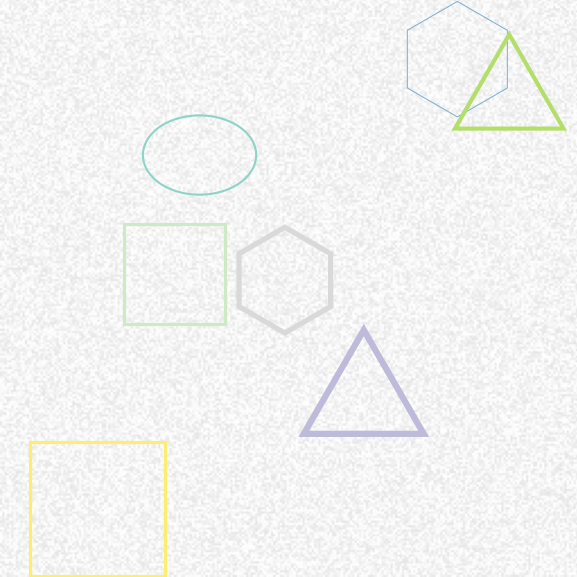[{"shape": "oval", "thickness": 1, "radius": 0.49, "center": [0.346, 0.731]}, {"shape": "triangle", "thickness": 3, "radius": 0.6, "center": [0.63, 0.308]}, {"shape": "hexagon", "thickness": 0.5, "radius": 0.5, "center": [0.792, 0.897]}, {"shape": "triangle", "thickness": 2, "radius": 0.54, "center": [0.882, 0.831]}, {"shape": "hexagon", "thickness": 2.5, "radius": 0.46, "center": [0.493, 0.514]}, {"shape": "square", "thickness": 1.5, "radius": 0.44, "center": [0.302, 0.524]}, {"shape": "square", "thickness": 1.5, "radius": 0.58, "center": [0.169, 0.118]}]